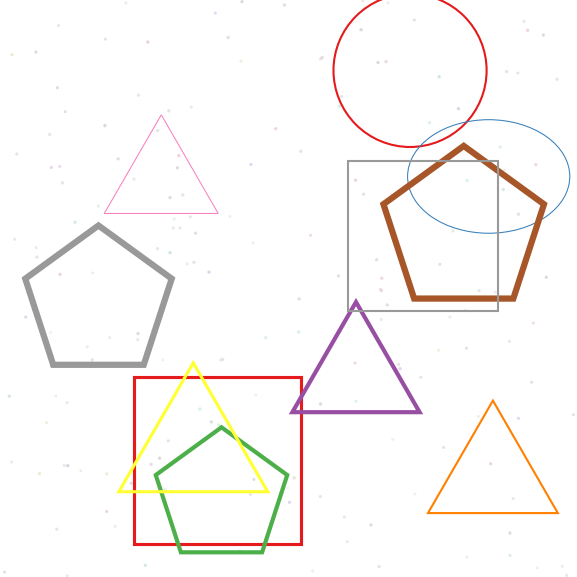[{"shape": "square", "thickness": 1.5, "radius": 0.72, "center": [0.377, 0.202]}, {"shape": "circle", "thickness": 1, "radius": 0.66, "center": [0.71, 0.877]}, {"shape": "oval", "thickness": 0.5, "radius": 0.7, "center": [0.846, 0.694]}, {"shape": "pentagon", "thickness": 2, "radius": 0.6, "center": [0.384, 0.14]}, {"shape": "triangle", "thickness": 2, "radius": 0.64, "center": [0.616, 0.349]}, {"shape": "triangle", "thickness": 1, "radius": 0.65, "center": [0.854, 0.176]}, {"shape": "triangle", "thickness": 1.5, "radius": 0.74, "center": [0.335, 0.222]}, {"shape": "pentagon", "thickness": 3, "radius": 0.73, "center": [0.803, 0.6]}, {"shape": "triangle", "thickness": 0.5, "radius": 0.57, "center": [0.279, 0.686]}, {"shape": "pentagon", "thickness": 3, "radius": 0.67, "center": [0.171, 0.475]}, {"shape": "square", "thickness": 1, "radius": 0.65, "center": [0.733, 0.59]}]